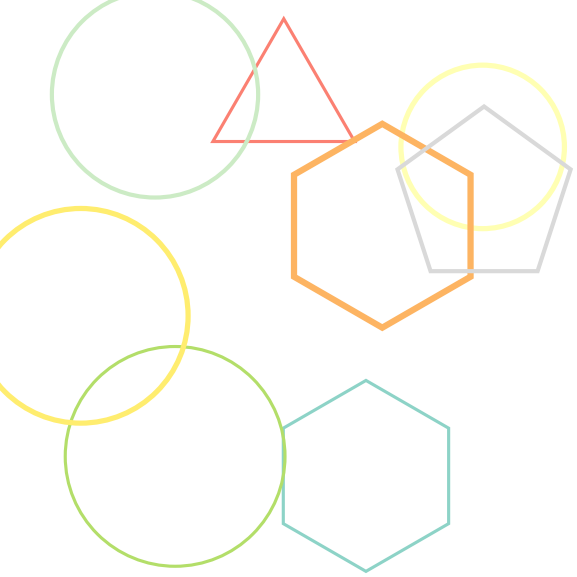[{"shape": "hexagon", "thickness": 1.5, "radius": 0.83, "center": [0.634, 0.175]}, {"shape": "circle", "thickness": 2.5, "radius": 0.71, "center": [0.836, 0.745]}, {"shape": "triangle", "thickness": 1.5, "radius": 0.71, "center": [0.491, 0.825]}, {"shape": "hexagon", "thickness": 3, "radius": 0.88, "center": [0.662, 0.608]}, {"shape": "circle", "thickness": 1.5, "radius": 0.95, "center": [0.303, 0.209]}, {"shape": "pentagon", "thickness": 2, "radius": 0.79, "center": [0.838, 0.657]}, {"shape": "circle", "thickness": 2, "radius": 0.89, "center": [0.268, 0.836]}, {"shape": "circle", "thickness": 2.5, "radius": 0.93, "center": [0.14, 0.452]}]